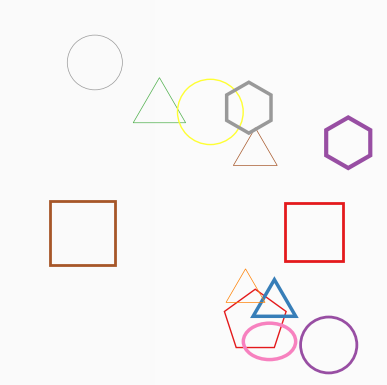[{"shape": "square", "thickness": 2, "radius": 0.38, "center": [0.81, 0.397]}, {"shape": "pentagon", "thickness": 1, "radius": 0.42, "center": [0.659, 0.165]}, {"shape": "triangle", "thickness": 2.5, "radius": 0.32, "center": [0.708, 0.21]}, {"shape": "triangle", "thickness": 0.5, "radius": 0.39, "center": [0.411, 0.72]}, {"shape": "circle", "thickness": 2, "radius": 0.36, "center": [0.848, 0.104]}, {"shape": "hexagon", "thickness": 3, "radius": 0.33, "center": [0.899, 0.629]}, {"shape": "triangle", "thickness": 0.5, "radius": 0.29, "center": [0.634, 0.244]}, {"shape": "circle", "thickness": 1, "radius": 0.42, "center": [0.543, 0.709]}, {"shape": "triangle", "thickness": 0.5, "radius": 0.33, "center": [0.659, 0.603]}, {"shape": "square", "thickness": 2, "radius": 0.42, "center": [0.213, 0.395]}, {"shape": "oval", "thickness": 2.5, "radius": 0.34, "center": [0.695, 0.113]}, {"shape": "hexagon", "thickness": 2.5, "radius": 0.33, "center": [0.642, 0.72]}, {"shape": "circle", "thickness": 0.5, "radius": 0.36, "center": [0.245, 0.838]}]